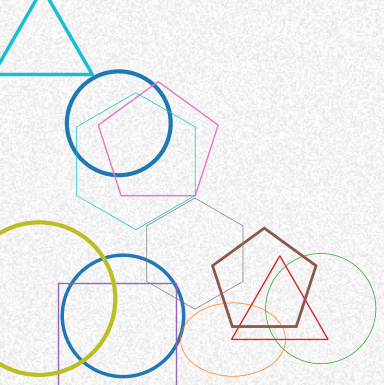[{"shape": "circle", "thickness": 2.5, "radius": 0.79, "center": [0.319, 0.179]}, {"shape": "circle", "thickness": 3, "radius": 0.67, "center": [0.309, 0.68]}, {"shape": "oval", "thickness": 0.5, "radius": 0.68, "center": [0.605, 0.118]}, {"shape": "circle", "thickness": 0.5, "radius": 0.72, "center": [0.833, 0.198]}, {"shape": "triangle", "thickness": 1, "radius": 0.72, "center": [0.727, 0.191]}, {"shape": "square", "thickness": 1, "radius": 0.76, "center": [0.304, 0.113]}, {"shape": "pentagon", "thickness": 2, "radius": 0.71, "center": [0.686, 0.266]}, {"shape": "pentagon", "thickness": 1, "radius": 0.82, "center": [0.411, 0.624]}, {"shape": "hexagon", "thickness": 0.5, "radius": 0.72, "center": [0.506, 0.341]}, {"shape": "circle", "thickness": 3, "radius": 0.99, "center": [0.101, 0.224]}, {"shape": "hexagon", "thickness": 0.5, "radius": 0.89, "center": [0.353, 0.581]}, {"shape": "triangle", "thickness": 2.5, "radius": 0.74, "center": [0.111, 0.881]}]